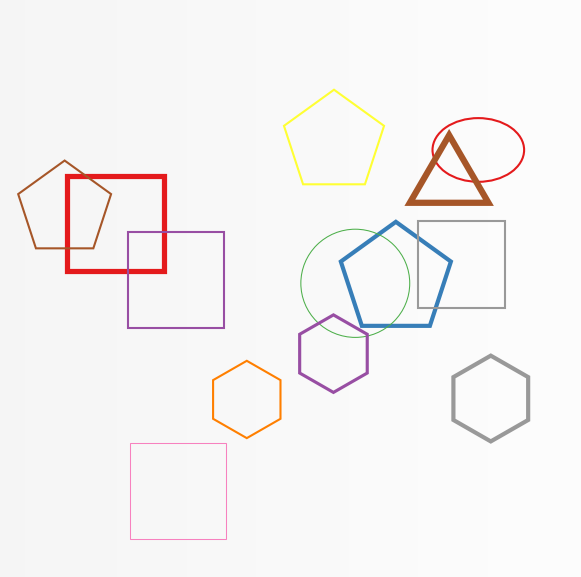[{"shape": "oval", "thickness": 1, "radius": 0.39, "center": [0.823, 0.739]}, {"shape": "square", "thickness": 2.5, "radius": 0.41, "center": [0.199, 0.612]}, {"shape": "pentagon", "thickness": 2, "radius": 0.5, "center": [0.681, 0.515]}, {"shape": "circle", "thickness": 0.5, "radius": 0.47, "center": [0.611, 0.509]}, {"shape": "hexagon", "thickness": 1.5, "radius": 0.34, "center": [0.574, 0.387]}, {"shape": "square", "thickness": 1, "radius": 0.41, "center": [0.303, 0.514]}, {"shape": "hexagon", "thickness": 1, "radius": 0.33, "center": [0.425, 0.307]}, {"shape": "pentagon", "thickness": 1, "radius": 0.45, "center": [0.575, 0.753]}, {"shape": "pentagon", "thickness": 1, "radius": 0.42, "center": [0.111, 0.637]}, {"shape": "triangle", "thickness": 3, "radius": 0.39, "center": [0.773, 0.687]}, {"shape": "square", "thickness": 0.5, "radius": 0.41, "center": [0.306, 0.149]}, {"shape": "hexagon", "thickness": 2, "radius": 0.37, "center": [0.844, 0.309]}, {"shape": "square", "thickness": 1, "radius": 0.37, "center": [0.793, 0.541]}]